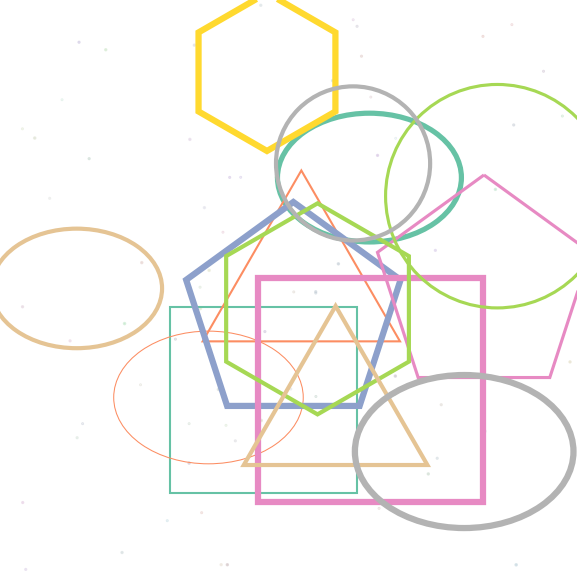[{"shape": "oval", "thickness": 2.5, "radius": 0.8, "center": [0.64, 0.692]}, {"shape": "square", "thickness": 1, "radius": 0.81, "center": [0.456, 0.307]}, {"shape": "oval", "thickness": 0.5, "radius": 0.82, "center": [0.361, 0.311]}, {"shape": "triangle", "thickness": 1, "radius": 0.99, "center": [0.522, 0.507]}, {"shape": "pentagon", "thickness": 3, "radius": 0.98, "center": [0.508, 0.454]}, {"shape": "square", "thickness": 3, "radius": 0.97, "center": [0.642, 0.325]}, {"shape": "pentagon", "thickness": 1.5, "radius": 0.97, "center": [0.838, 0.502]}, {"shape": "hexagon", "thickness": 2, "radius": 0.91, "center": [0.55, 0.464]}, {"shape": "circle", "thickness": 1.5, "radius": 0.97, "center": [0.861, 0.659]}, {"shape": "hexagon", "thickness": 3, "radius": 0.68, "center": [0.462, 0.875]}, {"shape": "oval", "thickness": 2, "radius": 0.74, "center": [0.133, 0.5]}, {"shape": "triangle", "thickness": 2, "radius": 0.92, "center": [0.581, 0.286]}, {"shape": "oval", "thickness": 3, "radius": 0.95, "center": [0.804, 0.217]}, {"shape": "circle", "thickness": 2, "radius": 0.67, "center": [0.611, 0.716]}]